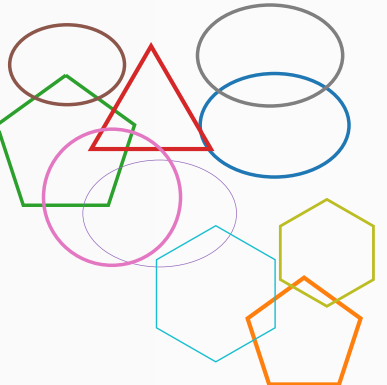[{"shape": "oval", "thickness": 2.5, "radius": 0.96, "center": [0.709, 0.675]}, {"shape": "pentagon", "thickness": 3, "radius": 0.77, "center": [0.785, 0.125]}, {"shape": "pentagon", "thickness": 2.5, "radius": 0.93, "center": [0.17, 0.618]}, {"shape": "triangle", "thickness": 3, "radius": 0.89, "center": [0.39, 0.702]}, {"shape": "oval", "thickness": 0.5, "radius": 0.99, "center": [0.412, 0.445]}, {"shape": "oval", "thickness": 2.5, "radius": 0.74, "center": [0.173, 0.832]}, {"shape": "circle", "thickness": 2.5, "radius": 0.88, "center": [0.289, 0.488]}, {"shape": "oval", "thickness": 2.5, "radius": 0.94, "center": [0.697, 0.856]}, {"shape": "hexagon", "thickness": 2, "radius": 0.69, "center": [0.844, 0.343]}, {"shape": "hexagon", "thickness": 1, "radius": 0.88, "center": [0.557, 0.237]}]